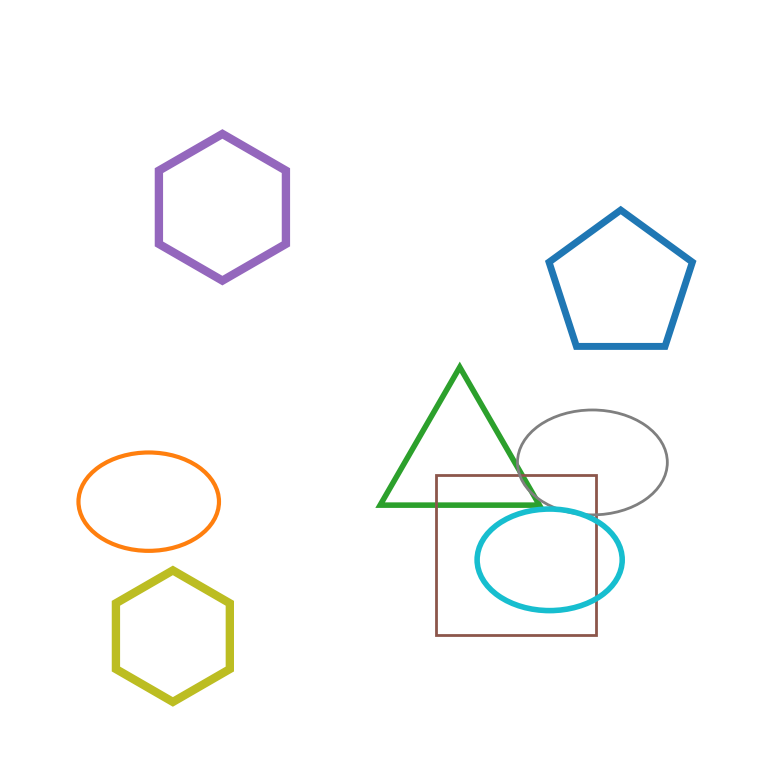[{"shape": "pentagon", "thickness": 2.5, "radius": 0.49, "center": [0.806, 0.629]}, {"shape": "oval", "thickness": 1.5, "radius": 0.46, "center": [0.193, 0.348]}, {"shape": "triangle", "thickness": 2, "radius": 0.6, "center": [0.597, 0.404]}, {"shape": "hexagon", "thickness": 3, "radius": 0.48, "center": [0.289, 0.731]}, {"shape": "square", "thickness": 1, "radius": 0.52, "center": [0.67, 0.28]}, {"shape": "oval", "thickness": 1, "radius": 0.49, "center": [0.769, 0.399]}, {"shape": "hexagon", "thickness": 3, "radius": 0.43, "center": [0.225, 0.174]}, {"shape": "oval", "thickness": 2, "radius": 0.47, "center": [0.714, 0.273]}]